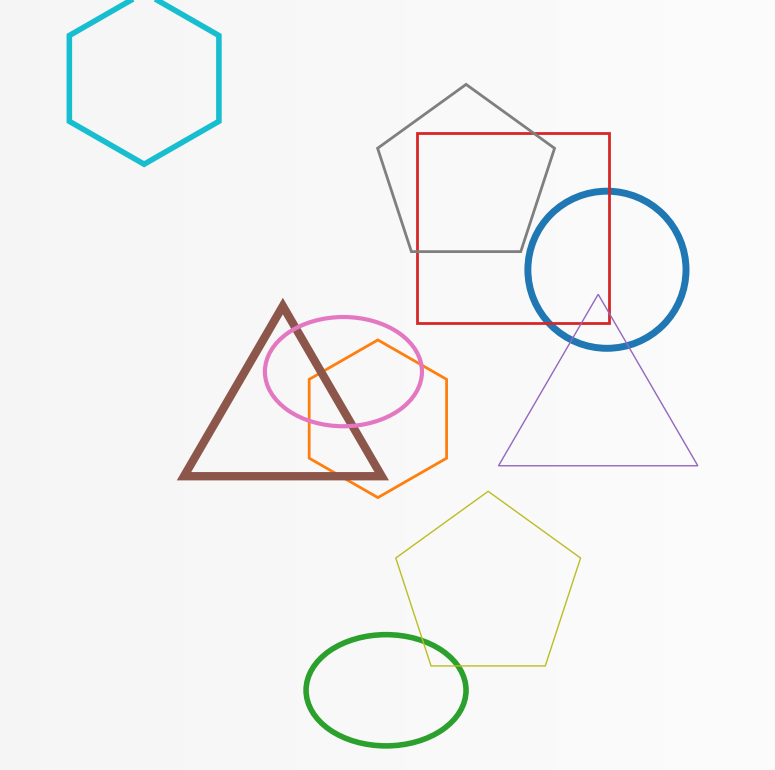[{"shape": "circle", "thickness": 2.5, "radius": 0.51, "center": [0.783, 0.65]}, {"shape": "hexagon", "thickness": 1, "radius": 0.51, "center": [0.488, 0.456]}, {"shape": "oval", "thickness": 2, "radius": 0.52, "center": [0.498, 0.104]}, {"shape": "square", "thickness": 1, "radius": 0.62, "center": [0.662, 0.704]}, {"shape": "triangle", "thickness": 0.5, "radius": 0.74, "center": [0.772, 0.469]}, {"shape": "triangle", "thickness": 3, "radius": 0.74, "center": [0.365, 0.455]}, {"shape": "oval", "thickness": 1.5, "radius": 0.51, "center": [0.443, 0.517]}, {"shape": "pentagon", "thickness": 1, "radius": 0.6, "center": [0.601, 0.77]}, {"shape": "pentagon", "thickness": 0.5, "radius": 0.63, "center": [0.63, 0.237]}, {"shape": "hexagon", "thickness": 2, "radius": 0.56, "center": [0.186, 0.898]}]